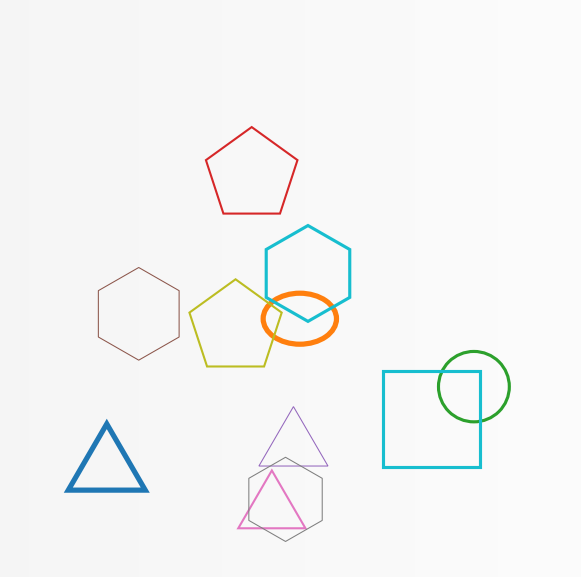[{"shape": "triangle", "thickness": 2.5, "radius": 0.38, "center": [0.184, 0.189]}, {"shape": "oval", "thickness": 2.5, "radius": 0.32, "center": [0.516, 0.447]}, {"shape": "circle", "thickness": 1.5, "radius": 0.3, "center": [0.815, 0.33]}, {"shape": "pentagon", "thickness": 1, "radius": 0.41, "center": [0.433, 0.696]}, {"shape": "triangle", "thickness": 0.5, "radius": 0.34, "center": [0.505, 0.226]}, {"shape": "hexagon", "thickness": 0.5, "radius": 0.4, "center": [0.239, 0.456]}, {"shape": "triangle", "thickness": 1, "radius": 0.33, "center": [0.468, 0.118]}, {"shape": "hexagon", "thickness": 0.5, "radius": 0.36, "center": [0.491, 0.134]}, {"shape": "pentagon", "thickness": 1, "radius": 0.42, "center": [0.405, 0.432]}, {"shape": "square", "thickness": 1.5, "radius": 0.41, "center": [0.742, 0.273]}, {"shape": "hexagon", "thickness": 1.5, "radius": 0.41, "center": [0.53, 0.526]}]